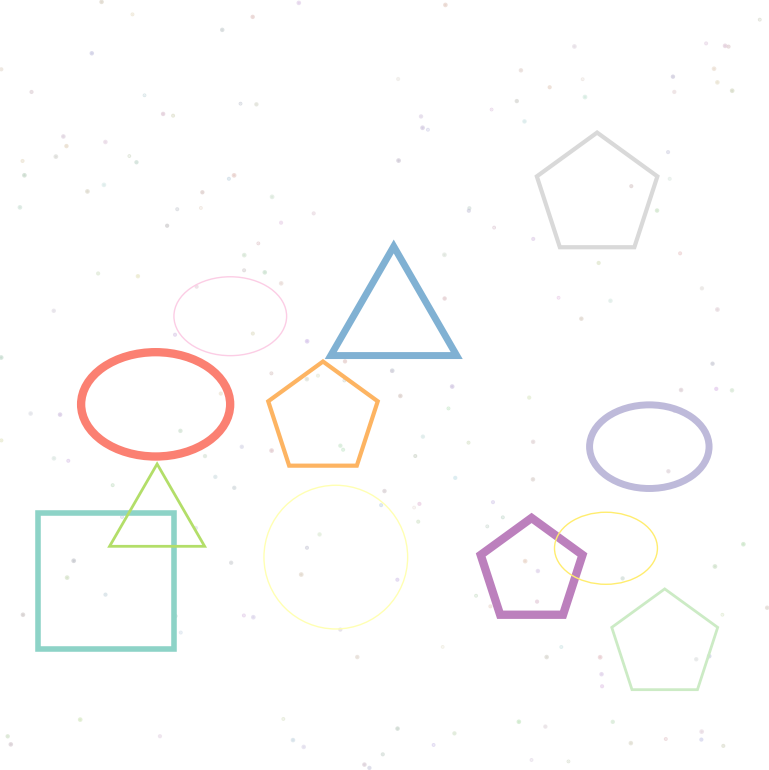[{"shape": "square", "thickness": 2, "radius": 0.44, "center": [0.138, 0.246]}, {"shape": "circle", "thickness": 0.5, "radius": 0.47, "center": [0.436, 0.276]}, {"shape": "oval", "thickness": 2.5, "radius": 0.39, "center": [0.843, 0.42]}, {"shape": "oval", "thickness": 3, "radius": 0.48, "center": [0.202, 0.475]}, {"shape": "triangle", "thickness": 2.5, "radius": 0.47, "center": [0.511, 0.585]}, {"shape": "pentagon", "thickness": 1.5, "radius": 0.37, "center": [0.419, 0.456]}, {"shape": "triangle", "thickness": 1, "radius": 0.36, "center": [0.204, 0.326]}, {"shape": "oval", "thickness": 0.5, "radius": 0.37, "center": [0.299, 0.589]}, {"shape": "pentagon", "thickness": 1.5, "radius": 0.41, "center": [0.775, 0.746]}, {"shape": "pentagon", "thickness": 3, "radius": 0.35, "center": [0.69, 0.258]}, {"shape": "pentagon", "thickness": 1, "radius": 0.36, "center": [0.863, 0.163]}, {"shape": "oval", "thickness": 0.5, "radius": 0.33, "center": [0.787, 0.288]}]